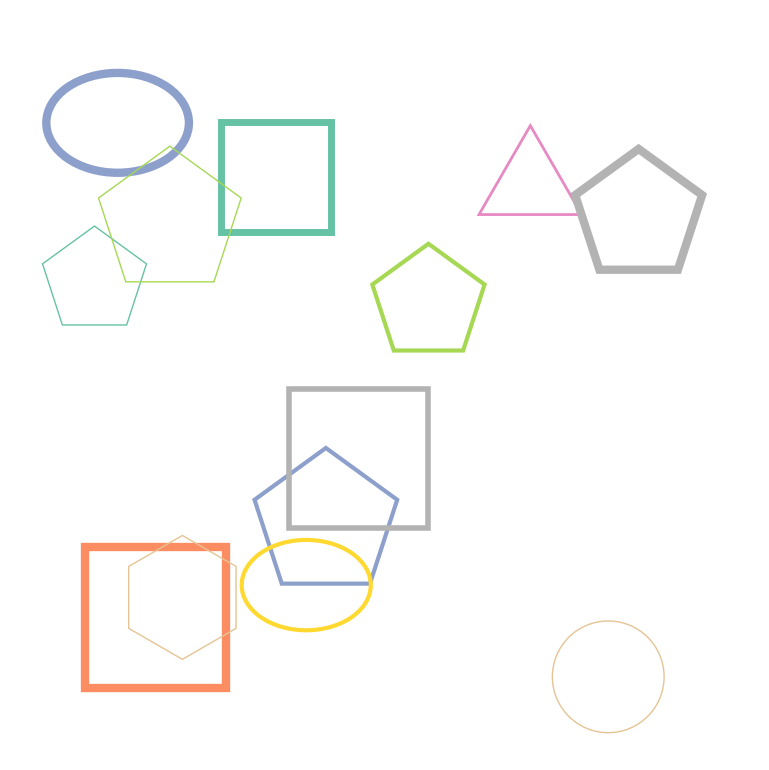[{"shape": "pentagon", "thickness": 0.5, "radius": 0.35, "center": [0.123, 0.635]}, {"shape": "square", "thickness": 2.5, "radius": 0.36, "center": [0.359, 0.77]}, {"shape": "square", "thickness": 3, "radius": 0.46, "center": [0.202, 0.198]}, {"shape": "pentagon", "thickness": 1.5, "radius": 0.49, "center": [0.423, 0.321]}, {"shape": "oval", "thickness": 3, "radius": 0.46, "center": [0.153, 0.84]}, {"shape": "triangle", "thickness": 1, "radius": 0.38, "center": [0.689, 0.76]}, {"shape": "pentagon", "thickness": 1.5, "radius": 0.38, "center": [0.556, 0.607]}, {"shape": "pentagon", "thickness": 0.5, "radius": 0.49, "center": [0.221, 0.713]}, {"shape": "oval", "thickness": 1.5, "radius": 0.42, "center": [0.398, 0.24]}, {"shape": "hexagon", "thickness": 0.5, "radius": 0.4, "center": [0.237, 0.224]}, {"shape": "circle", "thickness": 0.5, "radius": 0.36, "center": [0.79, 0.121]}, {"shape": "square", "thickness": 2, "radius": 0.45, "center": [0.466, 0.405]}, {"shape": "pentagon", "thickness": 3, "radius": 0.43, "center": [0.829, 0.72]}]